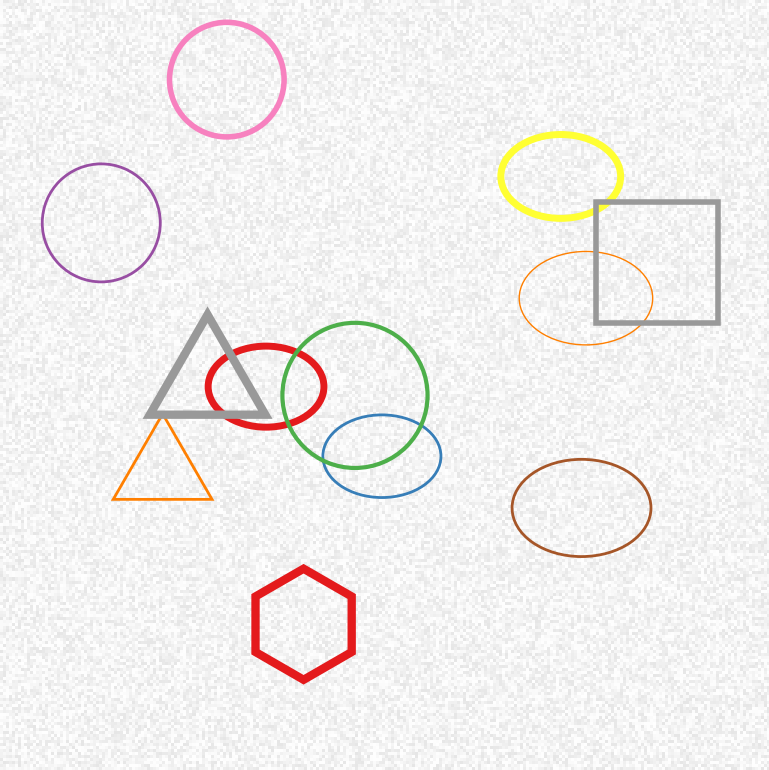[{"shape": "hexagon", "thickness": 3, "radius": 0.36, "center": [0.394, 0.189]}, {"shape": "oval", "thickness": 2.5, "radius": 0.38, "center": [0.346, 0.498]}, {"shape": "oval", "thickness": 1, "radius": 0.38, "center": [0.496, 0.408]}, {"shape": "circle", "thickness": 1.5, "radius": 0.47, "center": [0.461, 0.487]}, {"shape": "circle", "thickness": 1, "radius": 0.38, "center": [0.132, 0.711]}, {"shape": "triangle", "thickness": 1, "radius": 0.37, "center": [0.211, 0.389]}, {"shape": "oval", "thickness": 0.5, "radius": 0.43, "center": [0.761, 0.613]}, {"shape": "oval", "thickness": 2.5, "radius": 0.39, "center": [0.728, 0.771]}, {"shape": "oval", "thickness": 1, "radius": 0.45, "center": [0.755, 0.34]}, {"shape": "circle", "thickness": 2, "radius": 0.37, "center": [0.295, 0.897]}, {"shape": "square", "thickness": 2, "radius": 0.39, "center": [0.854, 0.659]}, {"shape": "triangle", "thickness": 3, "radius": 0.43, "center": [0.27, 0.505]}]